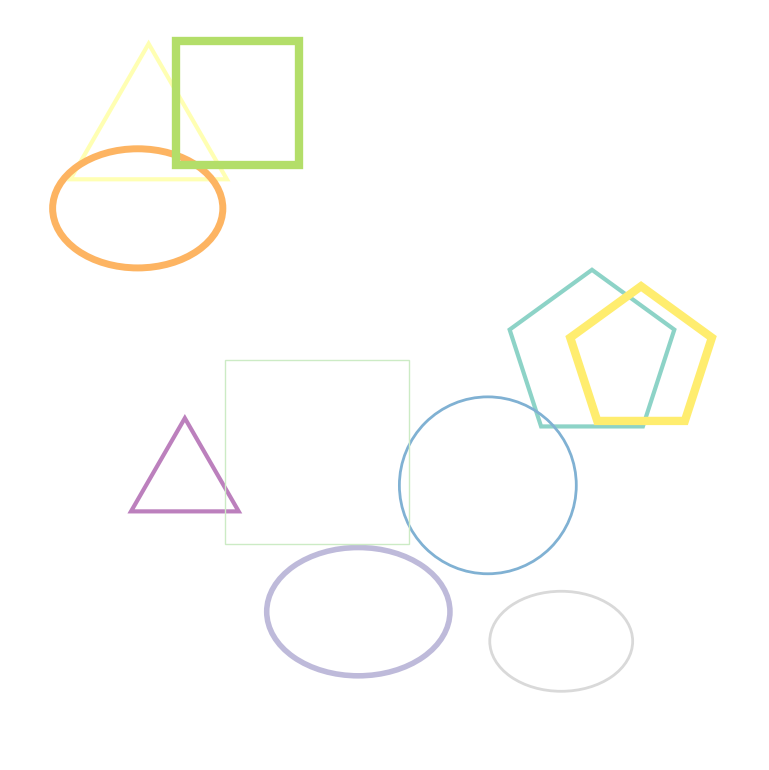[{"shape": "pentagon", "thickness": 1.5, "radius": 0.56, "center": [0.769, 0.537]}, {"shape": "triangle", "thickness": 1.5, "radius": 0.59, "center": [0.193, 0.826]}, {"shape": "oval", "thickness": 2, "radius": 0.59, "center": [0.465, 0.206]}, {"shape": "circle", "thickness": 1, "radius": 0.57, "center": [0.634, 0.37]}, {"shape": "oval", "thickness": 2.5, "radius": 0.55, "center": [0.179, 0.729]}, {"shape": "square", "thickness": 3, "radius": 0.4, "center": [0.309, 0.866]}, {"shape": "oval", "thickness": 1, "radius": 0.46, "center": [0.729, 0.167]}, {"shape": "triangle", "thickness": 1.5, "radius": 0.4, "center": [0.24, 0.376]}, {"shape": "square", "thickness": 0.5, "radius": 0.6, "center": [0.411, 0.413]}, {"shape": "pentagon", "thickness": 3, "radius": 0.48, "center": [0.833, 0.532]}]